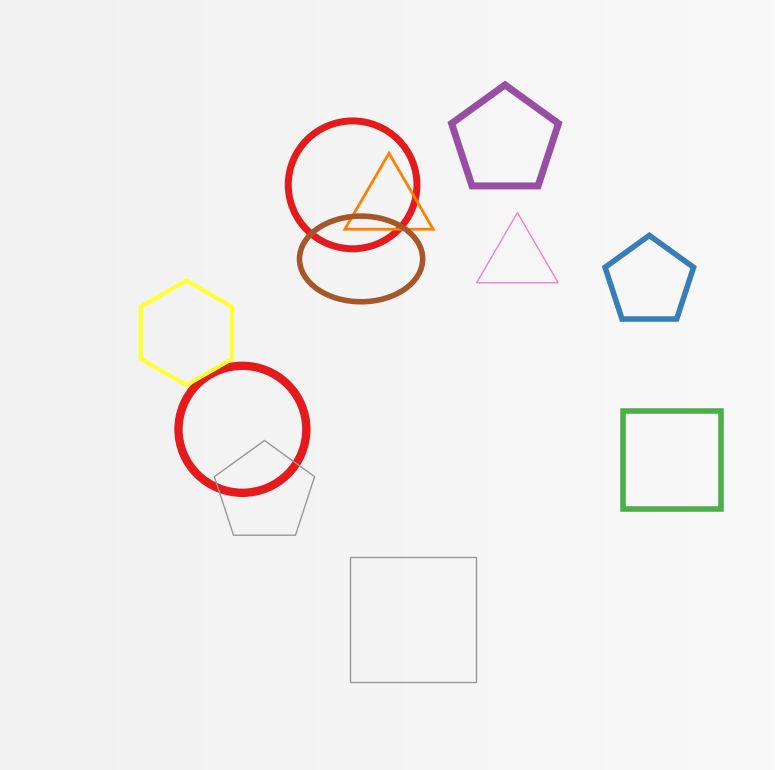[{"shape": "circle", "thickness": 2.5, "radius": 0.42, "center": [0.455, 0.76]}, {"shape": "circle", "thickness": 3, "radius": 0.41, "center": [0.313, 0.442]}, {"shape": "pentagon", "thickness": 2, "radius": 0.3, "center": [0.838, 0.634]}, {"shape": "square", "thickness": 2, "radius": 0.32, "center": [0.867, 0.403]}, {"shape": "pentagon", "thickness": 2.5, "radius": 0.36, "center": [0.652, 0.817]}, {"shape": "triangle", "thickness": 1, "radius": 0.33, "center": [0.502, 0.735]}, {"shape": "hexagon", "thickness": 1.5, "radius": 0.34, "center": [0.241, 0.568]}, {"shape": "oval", "thickness": 2, "radius": 0.4, "center": [0.466, 0.664]}, {"shape": "triangle", "thickness": 0.5, "radius": 0.3, "center": [0.668, 0.663]}, {"shape": "square", "thickness": 0.5, "radius": 0.4, "center": [0.533, 0.195]}, {"shape": "pentagon", "thickness": 0.5, "radius": 0.34, "center": [0.341, 0.36]}]